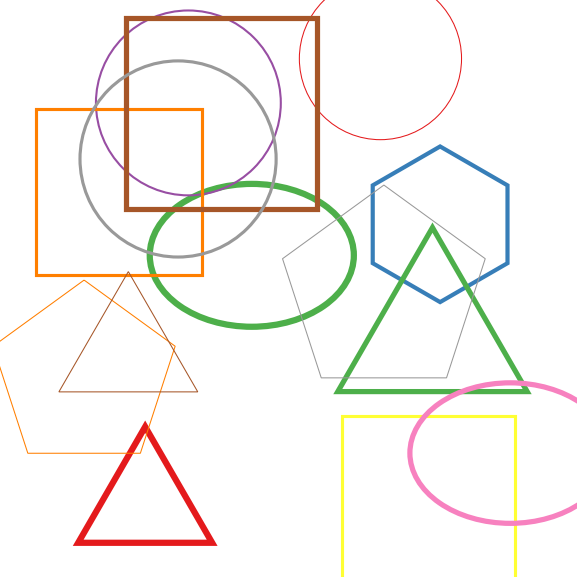[{"shape": "triangle", "thickness": 3, "radius": 0.67, "center": [0.251, 0.126]}, {"shape": "circle", "thickness": 0.5, "radius": 0.7, "center": [0.659, 0.898]}, {"shape": "hexagon", "thickness": 2, "radius": 0.67, "center": [0.762, 0.611]}, {"shape": "oval", "thickness": 3, "radius": 0.88, "center": [0.436, 0.557]}, {"shape": "triangle", "thickness": 2.5, "radius": 0.95, "center": [0.749, 0.416]}, {"shape": "circle", "thickness": 1, "radius": 0.8, "center": [0.326, 0.821]}, {"shape": "square", "thickness": 1.5, "radius": 0.72, "center": [0.206, 0.667]}, {"shape": "pentagon", "thickness": 0.5, "radius": 0.83, "center": [0.146, 0.348]}, {"shape": "square", "thickness": 1.5, "radius": 0.75, "center": [0.742, 0.128]}, {"shape": "triangle", "thickness": 0.5, "radius": 0.69, "center": [0.222, 0.39]}, {"shape": "square", "thickness": 2.5, "radius": 0.82, "center": [0.383, 0.803]}, {"shape": "oval", "thickness": 2.5, "radius": 0.87, "center": [0.884, 0.215]}, {"shape": "pentagon", "thickness": 0.5, "radius": 0.92, "center": [0.665, 0.494]}, {"shape": "circle", "thickness": 1.5, "radius": 0.85, "center": [0.308, 0.724]}]